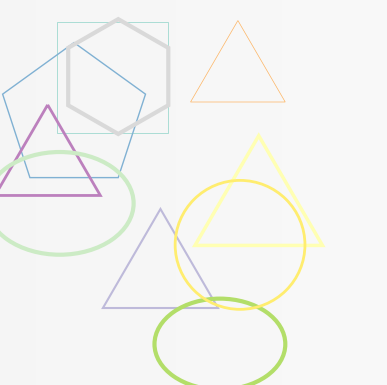[{"shape": "square", "thickness": 0.5, "radius": 0.72, "center": [0.289, 0.799]}, {"shape": "triangle", "thickness": 2.5, "radius": 0.95, "center": [0.668, 0.458]}, {"shape": "triangle", "thickness": 1.5, "radius": 0.86, "center": [0.414, 0.286]}, {"shape": "pentagon", "thickness": 1, "radius": 0.97, "center": [0.191, 0.696]}, {"shape": "triangle", "thickness": 0.5, "radius": 0.71, "center": [0.614, 0.806]}, {"shape": "oval", "thickness": 3, "radius": 0.84, "center": [0.567, 0.106]}, {"shape": "hexagon", "thickness": 3, "radius": 0.75, "center": [0.305, 0.801]}, {"shape": "triangle", "thickness": 2, "radius": 0.78, "center": [0.123, 0.571]}, {"shape": "oval", "thickness": 3, "radius": 0.95, "center": [0.154, 0.472]}, {"shape": "circle", "thickness": 2, "radius": 0.84, "center": [0.62, 0.364]}]